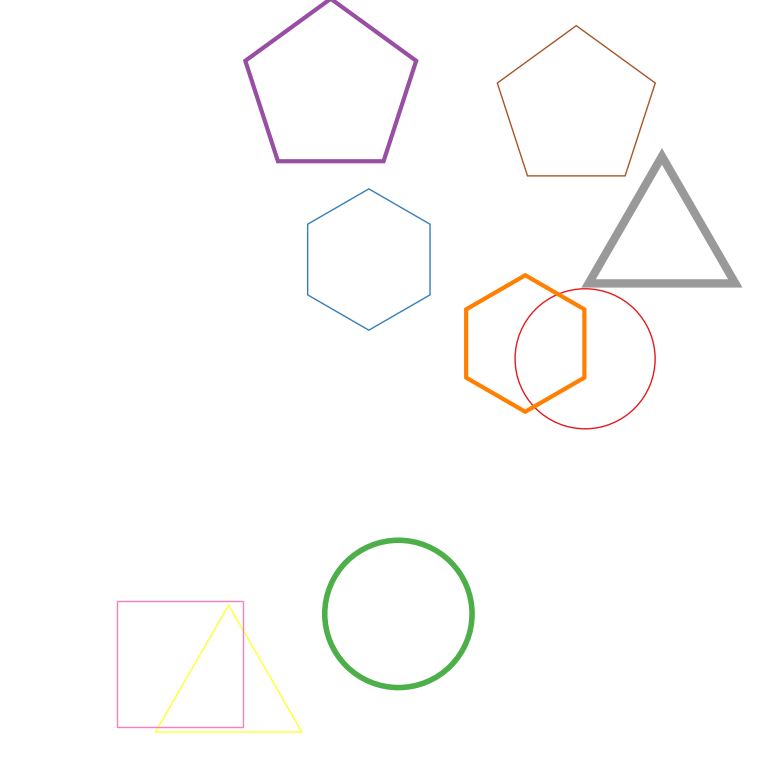[{"shape": "circle", "thickness": 0.5, "radius": 0.45, "center": [0.76, 0.534]}, {"shape": "hexagon", "thickness": 0.5, "radius": 0.46, "center": [0.479, 0.663]}, {"shape": "circle", "thickness": 2, "radius": 0.48, "center": [0.517, 0.203]}, {"shape": "pentagon", "thickness": 1.5, "radius": 0.58, "center": [0.43, 0.885]}, {"shape": "hexagon", "thickness": 1.5, "radius": 0.44, "center": [0.682, 0.554]}, {"shape": "triangle", "thickness": 0.5, "radius": 0.55, "center": [0.297, 0.104]}, {"shape": "pentagon", "thickness": 0.5, "radius": 0.54, "center": [0.748, 0.859]}, {"shape": "square", "thickness": 0.5, "radius": 0.41, "center": [0.234, 0.138]}, {"shape": "triangle", "thickness": 3, "radius": 0.55, "center": [0.86, 0.687]}]